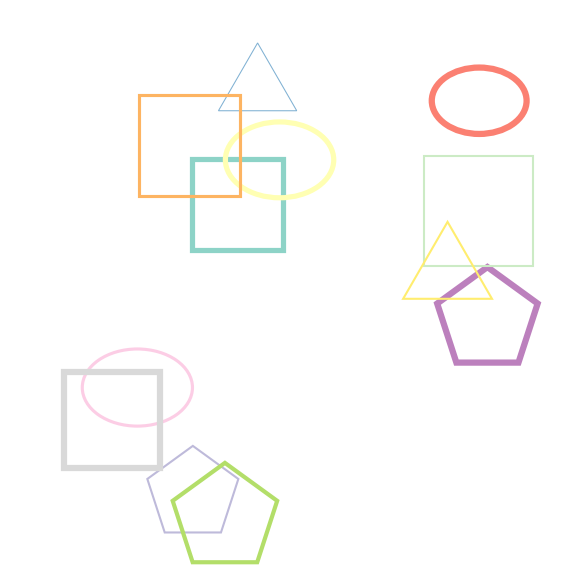[{"shape": "square", "thickness": 2.5, "radius": 0.39, "center": [0.411, 0.645]}, {"shape": "oval", "thickness": 2.5, "radius": 0.47, "center": [0.484, 0.722]}, {"shape": "pentagon", "thickness": 1, "radius": 0.41, "center": [0.334, 0.144]}, {"shape": "oval", "thickness": 3, "radius": 0.41, "center": [0.83, 0.825]}, {"shape": "triangle", "thickness": 0.5, "radius": 0.39, "center": [0.446, 0.846]}, {"shape": "square", "thickness": 1.5, "radius": 0.44, "center": [0.329, 0.747]}, {"shape": "pentagon", "thickness": 2, "radius": 0.48, "center": [0.389, 0.102]}, {"shape": "oval", "thickness": 1.5, "radius": 0.48, "center": [0.238, 0.328]}, {"shape": "square", "thickness": 3, "radius": 0.42, "center": [0.194, 0.272]}, {"shape": "pentagon", "thickness": 3, "radius": 0.46, "center": [0.844, 0.445]}, {"shape": "square", "thickness": 1, "radius": 0.47, "center": [0.828, 0.634]}, {"shape": "triangle", "thickness": 1, "radius": 0.44, "center": [0.775, 0.526]}]